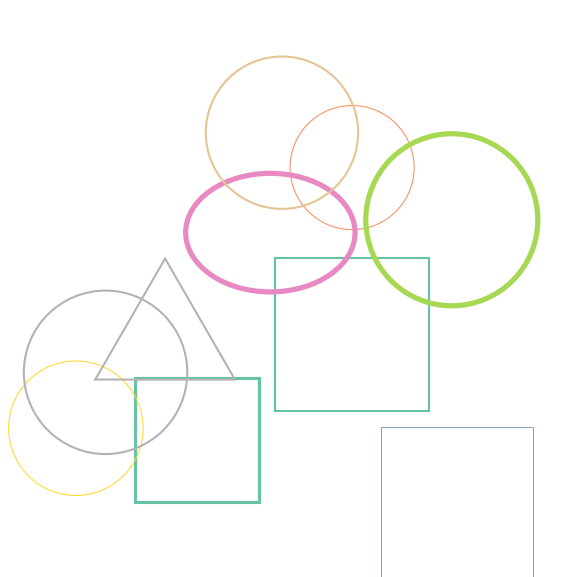[{"shape": "square", "thickness": 1, "radius": 0.66, "center": [0.61, 0.42]}, {"shape": "square", "thickness": 1.5, "radius": 0.54, "center": [0.342, 0.238]}, {"shape": "circle", "thickness": 0.5, "radius": 0.54, "center": [0.61, 0.709]}, {"shape": "square", "thickness": 0.5, "radius": 0.66, "center": [0.791, 0.129]}, {"shape": "oval", "thickness": 2.5, "radius": 0.73, "center": [0.468, 0.596]}, {"shape": "circle", "thickness": 2.5, "radius": 0.74, "center": [0.782, 0.619]}, {"shape": "circle", "thickness": 0.5, "radius": 0.58, "center": [0.131, 0.258]}, {"shape": "circle", "thickness": 1, "radius": 0.66, "center": [0.488, 0.769]}, {"shape": "triangle", "thickness": 1, "radius": 0.7, "center": [0.286, 0.412]}, {"shape": "circle", "thickness": 1, "radius": 0.71, "center": [0.183, 0.354]}]